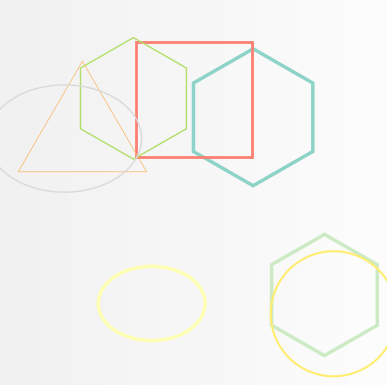[{"shape": "hexagon", "thickness": 2.5, "radius": 0.89, "center": [0.653, 0.695]}, {"shape": "oval", "thickness": 2.5, "radius": 0.69, "center": [0.391, 0.212]}, {"shape": "square", "thickness": 2, "radius": 0.75, "center": [0.5, 0.742]}, {"shape": "triangle", "thickness": 0.5, "radius": 0.96, "center": [0.213, 0.649]}, {"shape": "hexagon", "thickness": 1, "radius": 0.79, "center": [0.344, 0.744]}, {"shape": "oval", "thickness": 1, "radius": 0.99, "center": [0.166, 0.64]}, {"shape": "hexagon", "thickness": 2.5, "radius": 0.79, "center": [0.837, 0.234]}, {"shape": "circle", "thickness": 1.5, "radius": 0.81, "center": [0.861, 0.185]}]